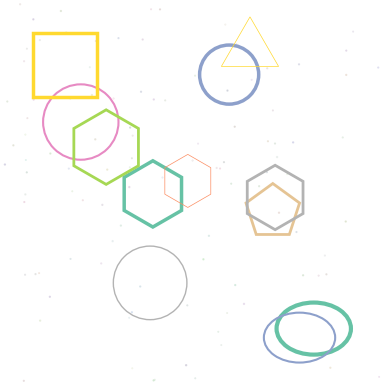[{"shape": "oval", "thickness": 3, "radius": 0.48, "center": [0.815, 0.147]}, {"shape": "hexagon", "thickness": 2.5, "radius": 0.43, "center": [0.397, 0.496]}, {"shape": "hexagon", "thickness": 0.5, "radius": 0.34, "center": [0.488, 0.53]}, {"shape": "circle", "thickness": 2.5, "radius": 0.38, "center": [0.595, 0.806]}, {"shape": "oval", "thickness": 1.5, "radius": 0.46, "center": [0.778, 0.123]}, {"shape": "circle", "thickness": 1.5, "radius": 0.49, "center": [0.21, 0.683]}, {"shape": "hexagon", "thickness": 2, "radius": 0.48, "center": [0.276, 0.618]}, {"shape": "square", "thickness": 2.5, "radius": 0.41, "center": [0.169, 0.831]}, {"shape": "triangle", "thickness": 0.5, "radius": 0.43, "center": [0.649, 0.87]}, {"shape": "pentagon", "thickness": 2, "radius": 0.37, "center": [0.709, 0.45]}, {"shape": "circle", "thickness": 1, "radius": 0.48, "center": [0.39, 0.265]}, {"shape": "hexagon", "thickness": 2, "radius": 0.42, "center": [0.715, 0.487]}]